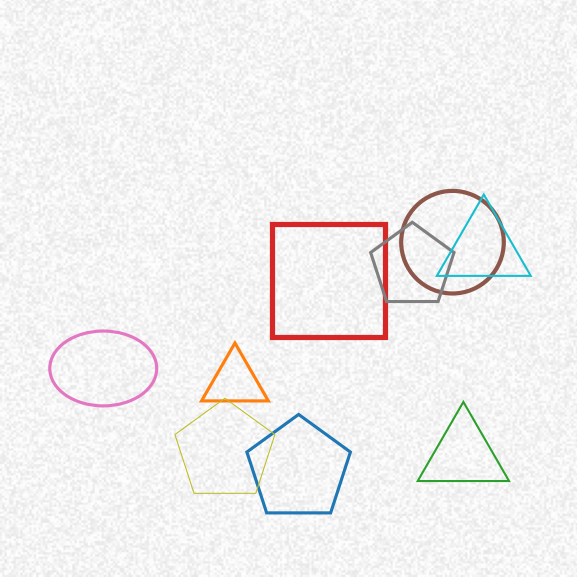[{"shape": "pentagon", "thickness": 1.5, "radius": 0.47, "center": [0.517, 0.187]}, {"shape": "triangle", "thickness": 1.5, "radius": 0.33, "center": [0.407, 0.338]}, {"shape": "triangle", "thickness": 1, "radius": 0.46, "center": [0.802, 0.212]}, {"shape": "square", "thickness": 2.5, "radius": 0.49, "center": [0.569, 0.514]}, {"shape": "circle", "thickness": 2, "radius": 0.44, "center": [0.784, 0.58]}, {"shape": "oval", "thickness": 1.5, "radius": 0.46, "center": [0.179, 0.361]}, {"shape": "pentagon", "thickness": 1.5, "radius": 0.38, "center": [0.714, 0.538]}, {"shape": "pentagon", "thickness": 0.5, "radius": 0.46, "center": [0.389, 0.219]}, {"shape": "triangle", "thickness": 1, "radius": 0.47, "center": [0.838, 0.568]}]